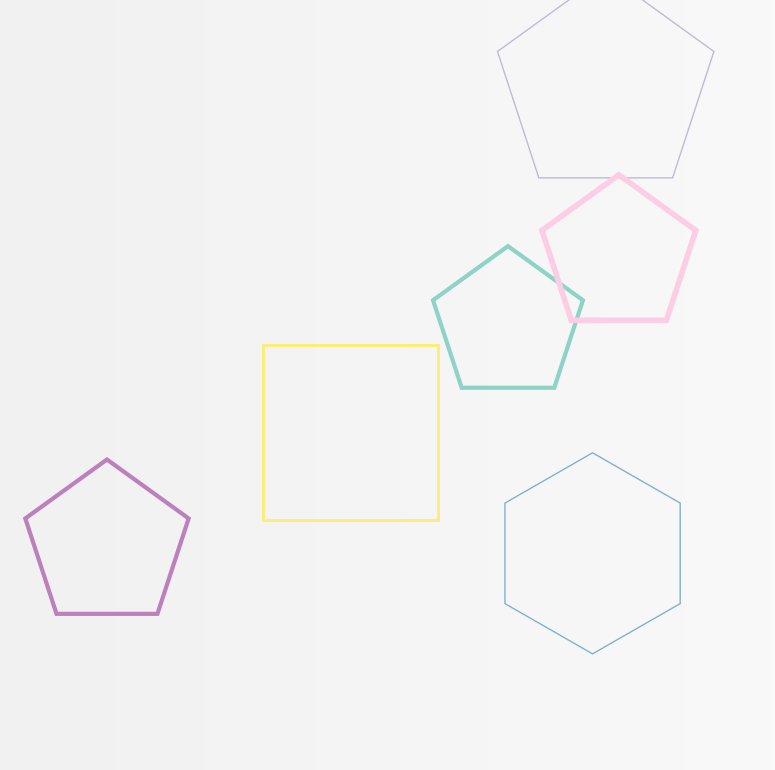[{"shape": "pentagon", "thickness": 1.5, "radius": 0.51, "center": [0.655, 0.579]}, {"shape": "pentagon", "thickness": 0.5, "radius": 0.73, "center": [0.782, 0.888]}, {"shape": "hexagon", "thickness": 0.5, "radius": 0.65, "center": [0.765, 0.281]}, {"shape": "pentagon", "thickness": 2, "radius": 0.52, "center": [0.798, 0.669]}, {"shape": "pentagon", "thickness": 1.5, "radius": 0.55, "center": [0.138, 0.292]}, {"shape": "square", "thickness": 1, "radius": 0.57, "center": [0.452, 0.438]}]